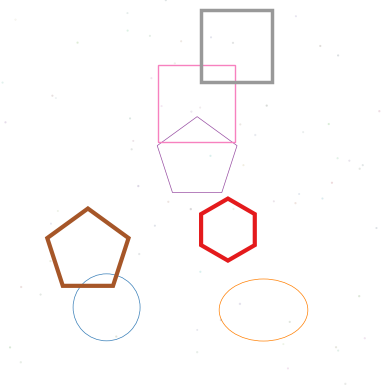[{"shape": "hexagon", "thickness": 3, "radius": 0.4, "center": [0.592, 0.404]}, {"shape": "circle", "thickness": 0.5, "radius": 0.44, "center": [0.277, 0.202]}, {"shape": "pentagon", "thickness": 0.5, "radius": 0.54, "center": [0.512, 0.588]}, {"shape": "oval", "thickness": 0.5, "radius": 0.58, "center": [0.684, 0.195]}, {"shape": "pentagon", "thickness": 3, "radius": 0.55, "center": [0.228, 0.347]}, {"shape": "square", "thickness": 1, "radius": 0.5, "center": [0.511, 0.731]}, {"shape": "square", "thickness": 2.5, "radius": 0.46, "center": [0.615, 0.881]}]